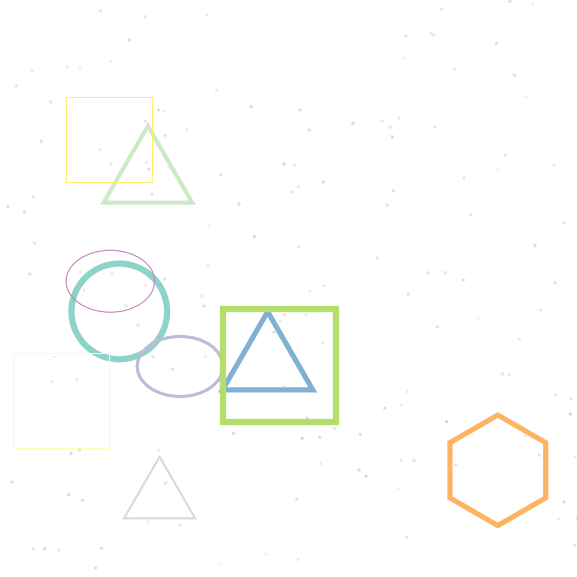[{"shape": "circle", "thickness": 3, "radius": 0.41, "center": [0.207, 0.46]}, {"shape": "square", "thickness": 0.5, "radius": 0.41, "center": [0.106, 0.306]}, {"shape": "oval", "thickness": 1.5, "radius": 0.37, "center": [0.312, 0.365]}, {"shape": "triangle", "thickness": 2.5, "radius": 0.45, "center": [0.463, 0.369]}, {"shape": "hexagon", "thickness": 2.5, "radius": 0.48, "center": [0.862, 0.185]}, {"shape": "square", "thickness": 3, "radius": 0.49, "center": [0.484, 0.366]}, {"shape": "triangle", "thickness": 1, "radius": 0.36, "center": [0.276, 0.137]}, {"shape": "oval", "thickness": 0.5, "radius": 0.38, "center": [0.191, 0.512]}, {"shape": "triangle", "thickness": 2, "radius": 0.44, "center": [0.256, 0.693]}, {"shape": "square", "thickness": 0.5, "radius": 0.37, "center": [0.189, 0.758]}]